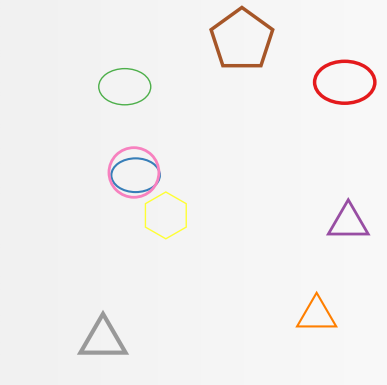[{"shape": "oval", "thickness": 2.5, "radius": 0.39, "center": [0.89, 0.786]}, {"shape": "oval", "thickness": 1.5, "radius": 0.31, "center": [0.35, 0.545]}, {"shape": "oval", "thickness": 1, "radius": 0.34, "center": [0.322, 0.775]}, {"shape": "triangle", "thickness": 2, "radius": 0.3, "center": [0.899, 0.422]}, {"shape": "triangle", "thickness": 1.5, "radius": 0.29, "center": [0.817, 0.181]}, {"shape": "hexagon", "thickness": 1, "radius": 0.3, "center": [0.428, 0.441]}, {"shape": "pentagon", "thickness": 2.5, "radius": 0.42, "center": [0.624, 0.897]}, {"shape": "circle", "thickness": 2, "radius": 0.32, "center": [0.346, 0.552]}, {"shape": "triangle", "thickness": 3, "radius": 0.34, "center": [0.266, 0.118]}]